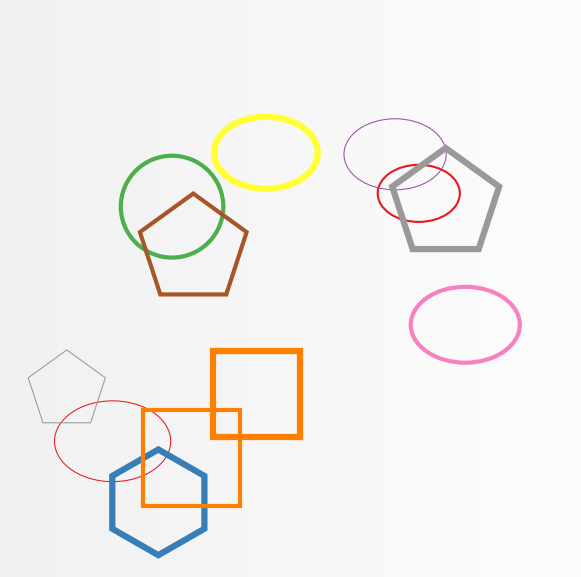[{"shape": "oval", "thickness": 1, "radius": 0.35, "center": [0.72, 0.664]}, {"shape": "oval", "thickness": 0.5, "radius": 0.5, "center": [0.194, 0.235]}, {"shape": "hexagon", "thickness": 3, "radius": 0.46, "center": [0.272, 0.129]}, {"shape": "circle", "thickness": 2, "radius": 0.44, "center": [0.296, 0.641]}, {"shape": "oval", "thickness": 0.5, "radius": 0.44, "center": [0.68, 0.732]}, {"shape": "square", "thickness": 2, "radius": 0.42, "center": [0.33, 0.206]}, {"shape": "square", "thickness": 3, "radius": 0.37, "center": [0.441, 0.317]}, {"shape": "oval", "thickness": 3, "radius": 0.45, "center": [0.457, 0.735]}, {"shape": "pentagon", "thickness": 2, "radius": 0.48, "center": [0.333, 0.567]}, {"shape": "oval", "thickness": 2, "radius": 0.47, "center": [0.8, 0.437]}, {"shape": "pentagon", "thickness": 3, "radius": 0.48, "center": [0.767, 0.646]}, {"shape": "pentagon", "thickness": 0.5, "radius": 0.35, "center": [0.115, 0.323]}]